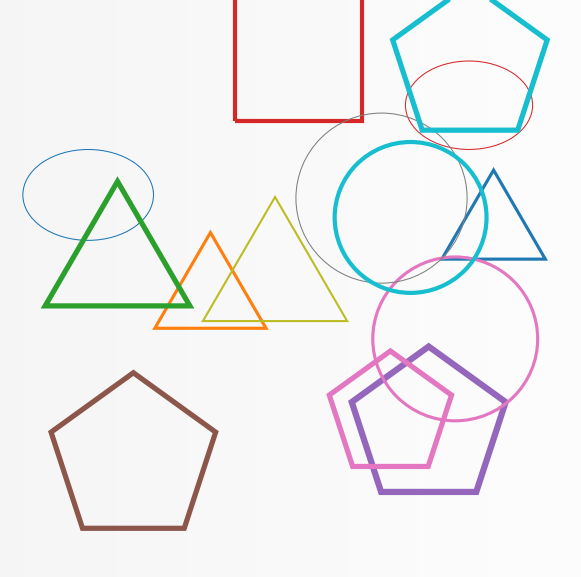[{"shape": "oval", "thickness": 0.5, "radius": 0.56, "center": [0.152, 0.662]}, {"shape": "triangle", "thickness": 1.5, "radius": 0.51, "center": [0.849, 0.602]}, {"shape": "triangle", "thickness": 1.5, "radius": 0.55, "center": [0.362, 0.486]}, {"shape": "triangle", "thickness": 2.5, "radius": 0.72, "center": [0.202, 0.541]}, {"shape": "oval", "thickness": 0.5, "radius": 0.55, "center": [0.807, 0.817]}, {"shape": "square", "thickness": 2, "radius": 0.55, "center": [0.513, 0.899]}, {"shape": "pentagon", "thickness": 3, "radius": 0.7, "center": [0.738, 0.26]}, {"shape": "pentagon", "thickness": 2.5, "radius": 0.74, "center": [0.229, 0.205]}, {"shape": "circle", "thickness": 1.5, "radius": 0.71, "center": [0.783, 0.412]}, {"shape": "pentagon", "thickness": 2.5, "radius": 0.55, "center": [0.672, 0.281]}, {"shape": "circle", "thickness": 0.5, "radius": 0.74, "center": [0.656, 0.656]}, {"shape": "triangle", "thickness": 1, "radius": 0.72, "center": [0.473, 0.515]}, {"shape": "pentagon", "thickness": 2.5, "radius": 0.7, "center": [0.808, 0.887]}, {"shape": "circle", "thickness": 2, "radius": 0.65, "center": [0.706, 0.623]}]